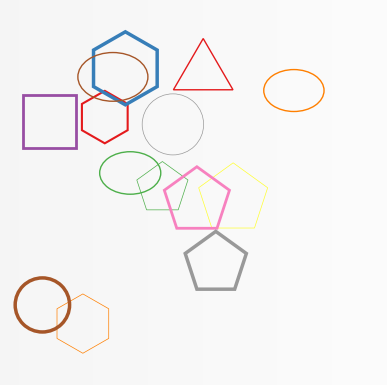[{"shape": "hexagon", "thickness": 1.5, "radius": 0.34, "center": [0.27, 0.696]}, {"shape": "triangle", "thickness": 1, "radius": 0.44, "center": [0.524, 0.811]}, {"shape": "hexagon", "thickness": 2.5, "radius": 0.47, "center": [0.323, 0.823]}, {"shape": "pentagon", "thickness": 0.5, "radius": 0.35, "center": [0.419, 0.511]}, {"shape": "oval", "thickness": 1, "radius": 0.39, "center": [0.336, 0.551]}, {"shape": "square", "thickness": 2, "radius": 0.35, "center": [0.128, 0.683]}, {"shape": "hexagon", "thickness": 0.5, "radius": 0.39, "center": [0.214, 0.159]}, {"shape": "oval", "thickness": 1, "radius": 0.39, "center": [0.758, 0.765]}, {"shape": "pentagon", "thickness": 0.5, "radius": 0.47, "center": [0.602, 0.483]}, {"shape": "circle", "thickness": 2.5, "radius": 0.35, "center": [0.109, 0.208]}, {"shape": "oval", "thickness": 1, "radius": 0.45, "center": [0.291, 0.8]}, {"shape": "pentagon", "thickness": 2, "radius": 0.44, "center": [0.508, 0.479]}, {"shape": "circle", "thickness": 0.5, "radius": 0.4, "center": [0.446, 0.677]}, {"shape": "pentagon", "thickness": 2.5, "radius": 0.41, "center": [0.557, 0.316]}]